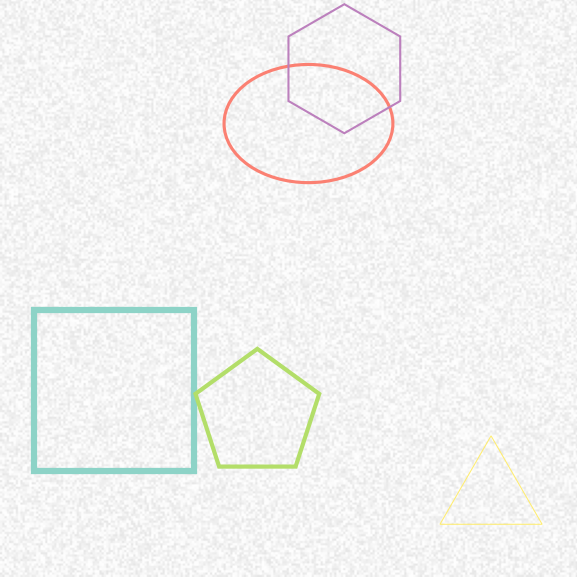[{"shape": "square", "thickness": 3, "radius": 0.69, "center": [0.197, 0.323]}, {"shape": "oval", "thickness": 1.5, "radius": 0.73, "center": [0.534, 0.785]}, {"shape": "pentagon", "thickness": 2, "radius": 0.56, "center": [0.446, 0.282]}, {"shape": "hexagon", "thickness": 1, "radius": 0.56, "center": [0.596, 0.88]}, {"shape": "triangle", "thickness": 0.5, "radius": 0.51, "center": [0.85, 0.142]}]